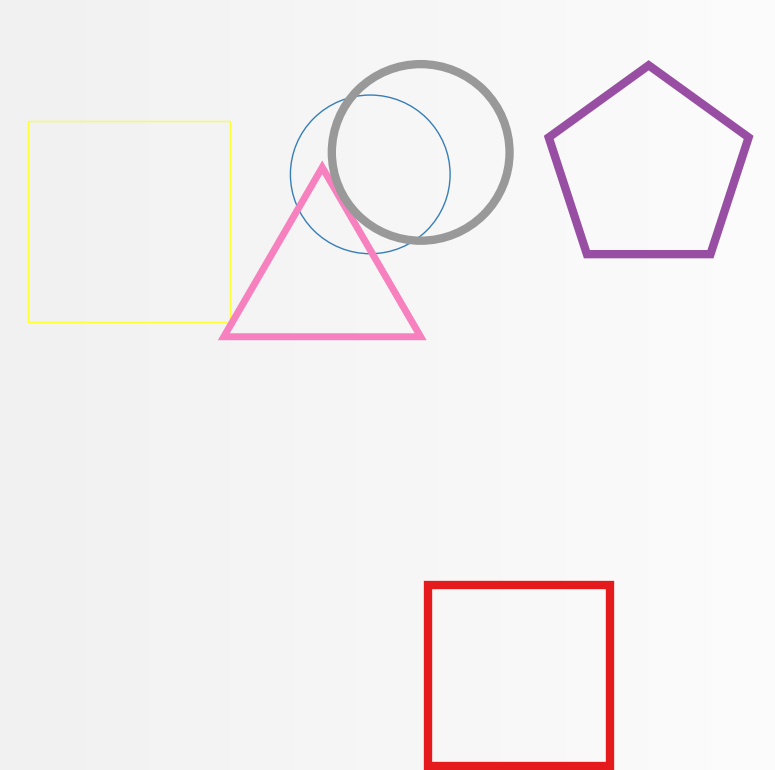[{"shape": "square", "thickness": 3, "radius": 0.59, "center": [0.67, 0.123]}, {"shape": "circle", "thickness": 0.5, "radius": 0.52, "center": [0.478, 0.774]}, {"shape": "pentagon", "thickness": 3, "radius": 0.68, "center": [0.837, 0.78]}, {"shape": "square", "thickness": 0.5, "radius": 0.65, "center": [0.166, 0.712]}, {"shape": "triangle", "thickness": 2.5, "radius": 0.73, "center": [0.416, 0.636]}, {"shape": "circle", "thickness": 3, "radius": 0.57, "center": [0.543, 0.802]}]